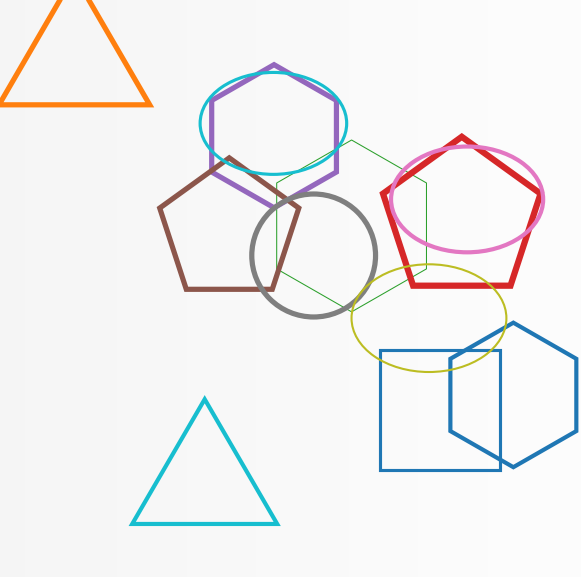[{"shape": "square", "thickness": 1.5, "radius": 0.52, "center": [0.757, 0.289]}, {"shape": "hexagon", "thickness": 2, "radius": 0.63, "center": [0.883, 0.315]}, {"shape": "triangle", "thickness": 2.5, "radius": 0.75, "center": [0.128, 0.892]}, {"shape": "hexagon", "thickness": 0.5, "radius": 0.74, "center": [0.605, 0.608]}, {"shape": "pentagon", "thickness": 3, "radius": 0.71, "center": [0.794, 0.62]}, {"shape": "hexagon", "thickness": 2.5, "radius": 0.62, "center": [0.472, 0.763]}, {"shape": "pentagon", "thickness": 2.5, "radius": 0.63, "center": [0.394, 0.6]}, {"shape": "oval", "thickness": 2, "radius": 0.65, "center": [0.804, 0.654]}, {"shape": "circle", "thickness": 2.5, "radius": 0.53, "center": [0.54, 0.557]}, {"shape": "oval", "thickness": 1, "radius": 0.67, "center": [0.738, 0.448]}, {"shape": "oval", "thickness": 1.5, "radius": 0.63, "center": [0.47, 0.785]}, {"shape": "triangle", "thickness": 2, "radius": 0.72, "center": [0.352, 0.164]}]